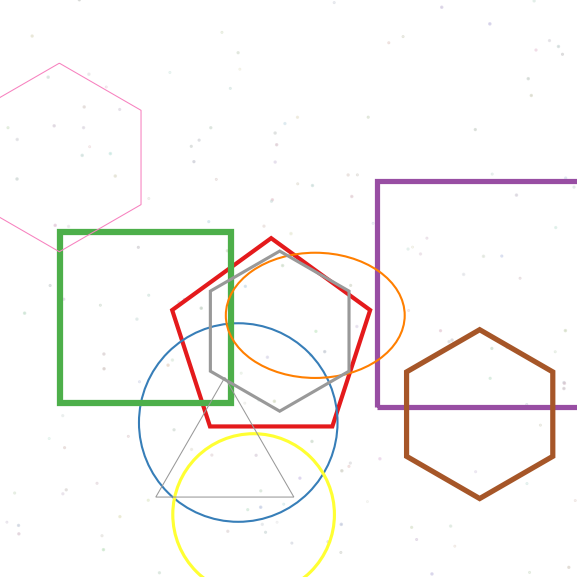[{"shape": "pentagon", "thickness": 2, "radius": 0.9, "center": [0.47, 0.406]}, {"shape": "circle", "thickness": 1, "radius": 0.86, "center": [0.413, 0.267]}, {"shape": "square", "thickness": 3, "radius": 0.74, "center": [0.253, 0.45]}, {"shape": "square", "thickness": 2.5, "radius": 0.98, "center": [0.847, 0.49]}, {"shape": "oval", "thickness": 1, "radius": 0.77, "center": [0.546, 0.453]}, {"shape": "circle", "thickness": 1.5, "radius": 0.7, "center": [0.439, 0.108]}, {"shape": "hexagon", "thickness": 2.5, "radius": 0.73, "center": [0.831, 0.282]}, {"shape": "hexagon", "thickness": 0.5, "radius": 0.82, "center": [0.103, 0.726]}, {"shape": "triangle", "thickness": 0.5, "radius": 0.69, "center": [0.389, 0.207]}, {"shape": "hexagon", "thickness": 1.5, "radius": 0.69, "center": [0.484, 0.426]}]